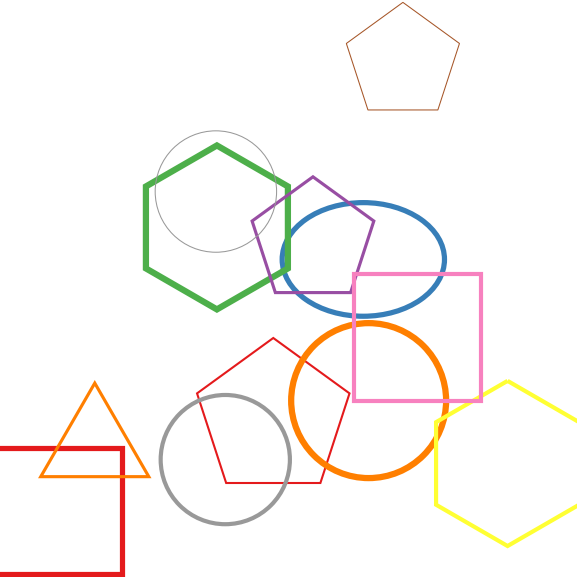[{"shape": "square", "thickness": 2.5, "radius": 0.54, "center": [0.102, 0.115]}, {"shape": "pentagon", "thickness": 1, "radius": 0.69, "center": [0.473, 0.275]}, {"shape": "oval", "thickness": 2.5, "radius": 0.7, "center": [0.629, 0.55]}, {"shape": "hexagon", "thickness": 3, "radius": 0.71, "center": [0.376, 0.605]}, {"shape": "pentagon", "thickness": 1.5, "radius": 0.55, "center": [0.542, 0.582]}, {"shape": "triangle", "thickness": 1.5, "radius": 0.54, "center": [0.164, 0.228]}, {"shape": "circle", "thickness": 3, "radius": 0.67, "center": [0.638, 0.305]}, {"shape": "hexagon", "thickness": 2, "radius": 0.71, "center": [0.879, 0.197]}, {"shape": "pentagon", "thickness": 0.5, "radius": 0.51, "center": [0.698, 0.892]}, {"shape": "square", "thickness": 2, "radius": 0.55, "center": [0.722, 0.414]}, {"shape": "circle", "thickness": 2, "radius": 0.56, "center": [0.39, 0.203]}, {"shape": "circle", "thickness": 0.5, "radius": 0.53, "center": [0.374, 0.667]}]